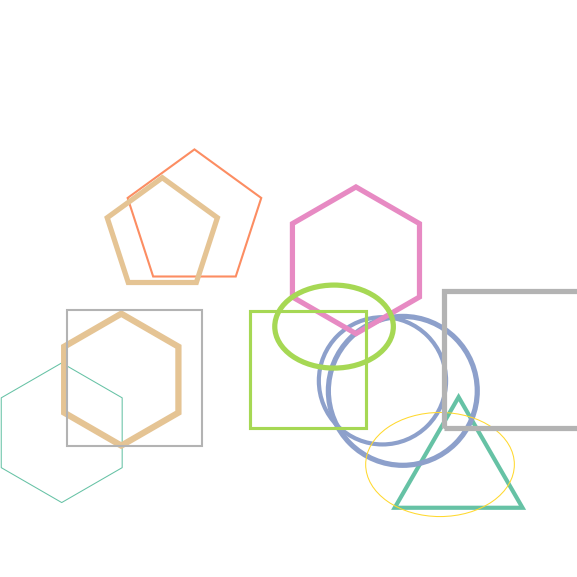[{"shape": "hexagon", "thickness": 0.5, "radius": 0.6, "center": [0.107, 0.25]}, {"shape": "triangle", "thickness": 2, "radius": 0.64, "center": [0.794, 0.184]}, {"shape": "pentagon", "thickness": 1, "radius": 0.61, "center": [0.337, 0.619]}, {"shape": "circle", "thickness": 2.5, "radius": 0.64, "center": [0.698, 0.322]}, {"shape": "circle", "thickness": 2, "radius": 0.55, "center": [0.662, 0.34]}, {"shape": "hexagon", "thickness": 2.5, "radius": 0.64, "center": [0.616, 0.548]}, {"shape": "square", "thickness": 1.5, "radius": 0.5, "center": [0.534, 0.36]}, {"shape": "oval", "thickness": 2.5, "radius": 0.51, "center": [0.578, 0.434]}, {"shape": "oval", "thickness": 0.5, "radius": 0.64, "center": [0.762, 0.195]}, {"shape": "hexagon", "thickness": 3, "radius": 0.57, "center": [0.21, 0.342]}, {"shape": "pentagon", "thickness": 2.5, "radius": 0.5, "center": [0.281, 0.591]}, {"shape": "square", "thickness": 1, "radius": 0.59, "center": [0.233, 0.344]}, {"shape": "square", "thickness": 2.5, "radius": 0.59, "center": [0.888, 0.376]}]